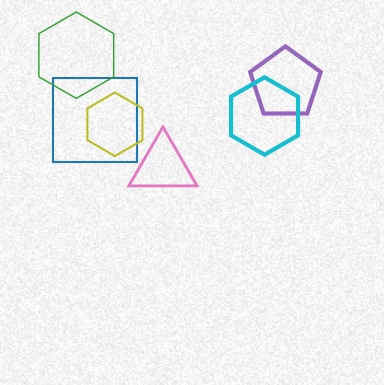[{"shape": "square", "thickness": 1.5, "radius": 0.55, "center": [0.246, 0.689]}, {"shape": "hexagon", "thickness": 1, "radius": 0.56, "center": [0.198, 0.857]}, {"shape": "pentagon", "thickness": 3, "radius": 0.48, "center": [0.741, 0.783]}, {"shape": "triangle", "thickness": 2, "radius": 0.51, "center": [0.423, 0.568]}, {"shape": "hexagon", "thickness": 1.5, "radius": 0.41, "center": [0.298, 0.677]}, {"shape": "hexagon", "thickness": 3, "radius": 0.5, "center": [0.687, 0.699]}]